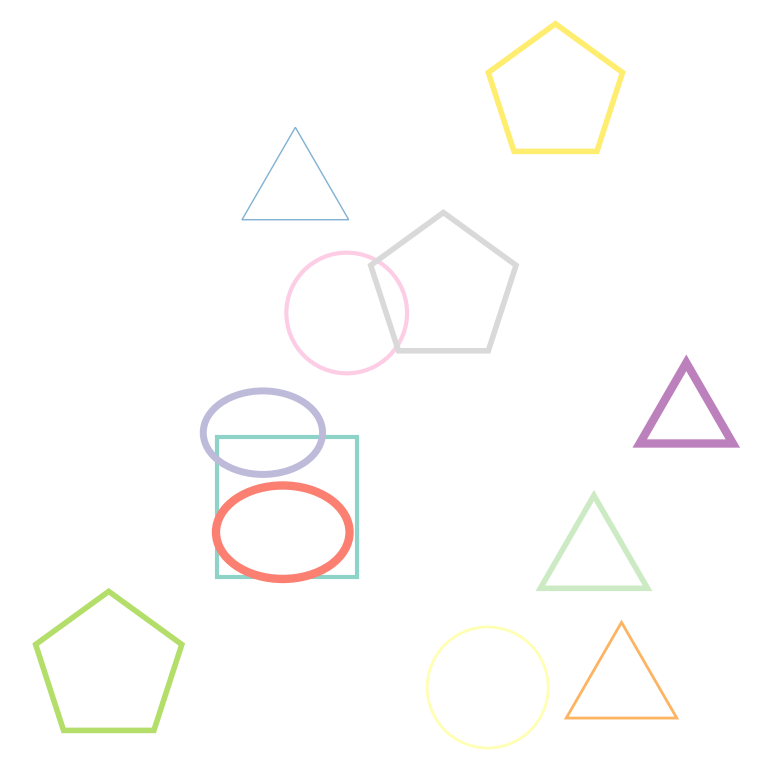[{"shape": "square", "thickness": 1.5, "radius": 0.45, "center": [0.372, 0.341]}, {"shape": "circle", "thickness": 1, "radius": 0.39, "center": [0.633, 0.107]}, {"shape": "oval", "thickness": 2.5, "radius": 0.39, "center": [0.341, 0.438]}, {"shape": "oval", "thickness": 3, "radius": 0.43, "center": [0.367, 0.309]}, {"shape": "triangle", "thickness": 0.5, "radius": 0.4, "center": [0.384, 0.755]}, {"shape": "triangle", "thickness": 1, "radius": 0.41, "center": [0.807, 0.109]}, {"shape": "pentagon", "thickness": 2, "radius": 0.5, "center": [0.141, 0.132]}, {"shape": "circle", "thickness": 1.5, "radius": 0.39, "center": [0.45, 0.594]}, {"shape": "pentagon", "thickness": 2, "radius": 0.5, "center": [0.576, 0.625]}, {"shape": "triangle", "thickness": 3, "radius": 0.35, "center": [0.891, 0.459]}, {"shape": "triangle", "thickness": 2, "radius": 0.4, "center": [0.771, 0.276]}, {"shape": "pentagon", "thickness": 2, "radius": 0.46, "center": [0.721, 0.878]}]